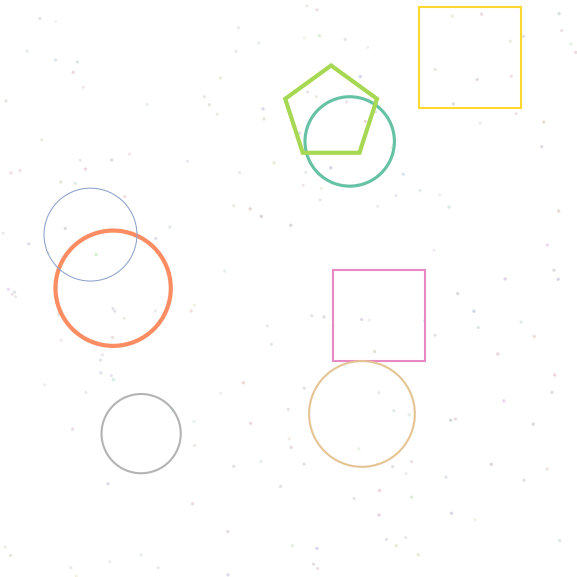[{"shape": "circle", "thickness": 1.5, "radius": 0.39, "center": [0.606, 0.754]}, {"shape": "circle", "thickness": 2, "radius": 0.5, "center": [0.196, 0.5]}, {"shape": "circle", "thickness": 0.5, "radius": 0.4, "center": [0.157, 0.593]}, {"shape": "square", "thickness": 1, "radius": 0.4, "center": [0.656, 0.453]}, {"shape": "pentagon", "thickness": 2, "radius": 0.42, "center": [0.573, 0.802]}, {"shape": "square", "thickness": 1, "radius": 0.44, "center": [0.814, 0.9]}, {"shape": "circle", "thickness": 1, "radius": 0.46, "center": [0.627, 0.282]}, {"shape": "circle", "thickness": 1, "radius": 0.34, "center": [0.244, 0.248]}]